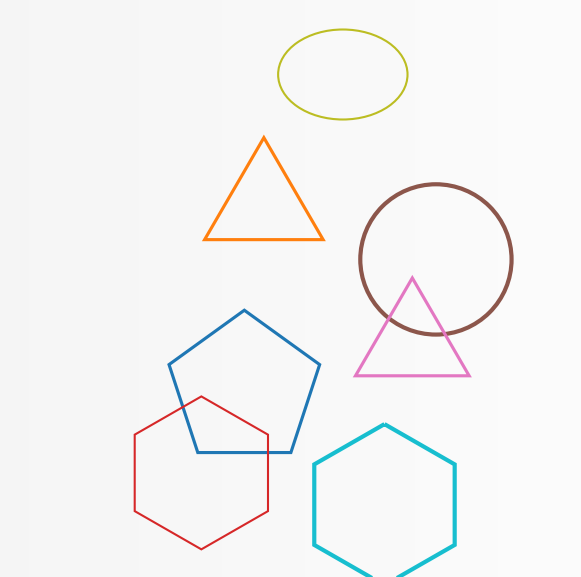[{"shape": "pentagon", "thickness": 1.5, "radius": 0.68, "center": [0.42, 0.326]}, {"shape": "triangle", "thickness": 1.5, "radius": 0.59, "center": [0.454, 0.643]}, {"shape": "hexagon", "thickness": 1, "radius": 0.66, "center": [0.346, 0.18]}, {"shape": "circle", "thickness": 2, "radius": 0.65, "center": [0.75, 0.55]}, {"shape": "triangle", "thickness": 1.5, "radius": 0.56, "center": [0.709, 0.405]}, {"shape": "oval", "thickness": 1, "radius": 0.56, "center": [0.59, 0.87]}, {"shape": "hexagon", "thickness": 2, "radius": 0.7, "center": [0.661, 0.125]}]